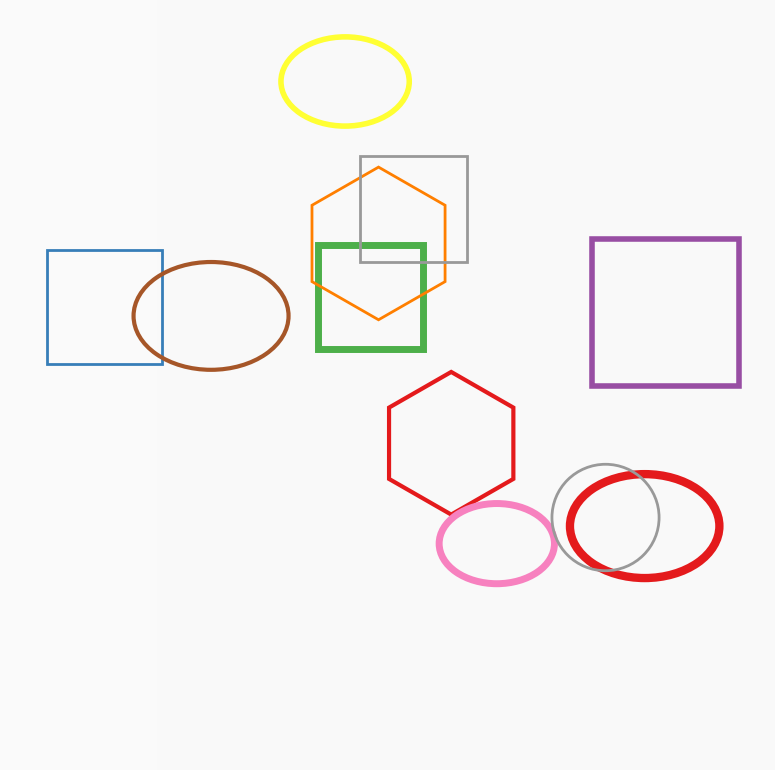[{"shape": "hexagon", "thickness": 1.5, "radius": 0.46, "center": [0.582, 0.424]}, {"shape": "oval", "thickness": 3, "radius": 0.48, "center": [0.832, 0.317]}, {"shape": "square", "thickness": 1, "radius": 0.37, "center": [0.135, 0.602]}, {"shape": "square", "thickness": 2.5, "radius": 0.34, "center": [0.478, 0.614]}, {"shape": "square", "thickness": 2, "radius": 0.48, "center": [0.859, 0.594]}, {"shape": "hexagon", "thickness": 1, "radius": 0.5, "center": [0.488, 0.684]}, {"shape": "oval", "thickness": 2, "radius": 0.41, "center": [0.445, 0.894]}, {"shape": "oval", "thickness": 1.5, "radius": 0.5, "center": [0.272, 0.59]}, {"shape": "oval", "thickness": 2.5, "radius": 0.37, "center": [0.641, 0.294]}, {"shape": "circle", "thickness": 1, "radius": 0.35, "center": [0.781, 0.328]}, {"shape": "square", "thickness": 1, "radius": 0.35, "center": [0.533, 0.728]}]